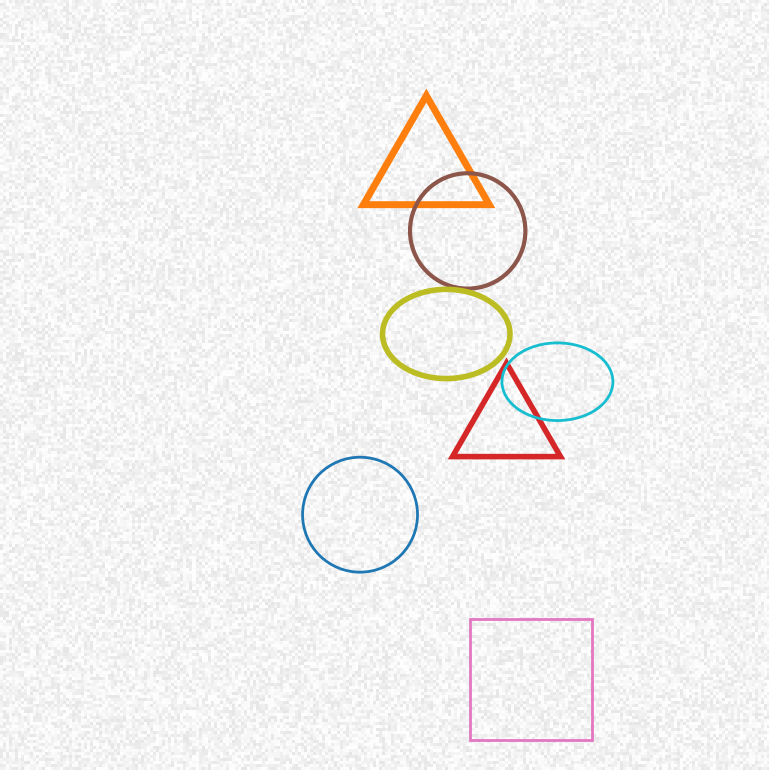[{"shape": "circle", "thickness": 1, "radius": 0.37, "center": [0.468, 0.332]}, {"shape": "triangle", "thickness": 2.5, "radius": 0.47, "center": [0.554, 0.781]}, {"shape": "triangle", "thickness": 2, "radius": 0.4, "center": [0.658, 0.447]}, {"shape": "circle", "thickness": 1.5, "radius": 0.37, "center": [0.607, 0.7]}, {"shape": "square", "thickness": 1, "radius": 0.4, "center": [0.689, 0.118]}, {"shape": "oval", "thickness": 2, "radius": 0.41, "center": [0.58, 0.566]}, {"shape": "oval", "thickness": 1, "radius": 0.36, "center": [0.724, 0.504]}]